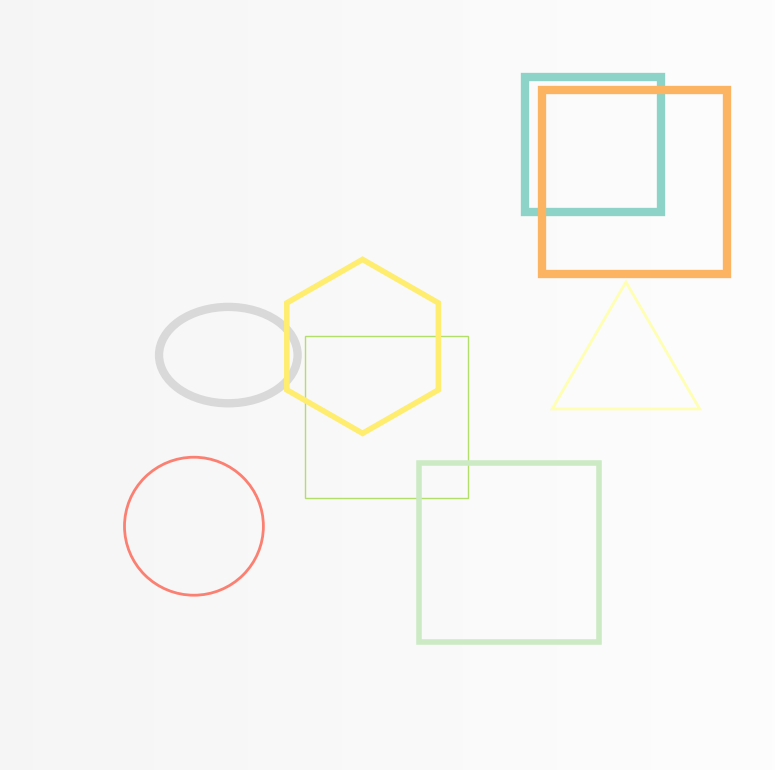[{"shape": "square", "thickness": 3, "radius": 0.44, "center": [0.765, 0.813]}, {"shape": "triangle", "thickness": 1, "radius": 0.55, "center": [0.808, 0.524]}, {"shape": "circle", "thickness": 1, "radius": 0.45, "center": [0.25, 0.317]}, {"shape": "square", "thickness": 3, "radius": 0.6, "center": [0.818, 0.763]}, {"shape": "square", "thickness": 0.5, "radius": 0.53, "center": [0.499, 0.458]}, {"shape": "oval", "thickness": 3, "radius": 0.45, "center": [0.295, 0.539]}, {"shape": "square", "thickness": 2, "radius": 0.58, "center": [0.656, 0.283]}, {"shape": "hexagon", "thickness": 2, "radius": 0.56, "center": [0.468, 0.55]}]